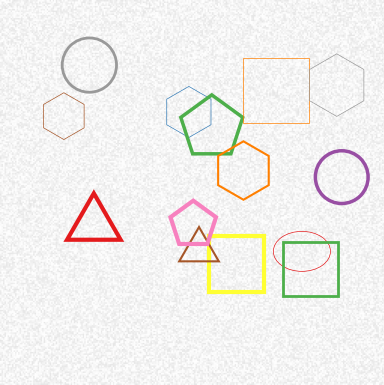[{"shape": "triangle", "thickness": 3, "radius": 0.4, "center": [0.244, 0.417]}, {"shape": "oval", "thickness": 0.5, "radius": 0.37, "center": [0.784, 0.347]}, {"shape": "hexagon", "thickness": 0.5, "radius": 0.33, "center": [0.491, 0.709]}, {"shape": "pentagon", "thickness": 2.5, "radius": 0.42, "center": [0.55, 0.669]}, {"shape": "square", "thickness": 2, "radius": 0.35, "center": [0.806, 0.302]}, {"shape": "circle", "thickness": 2.5, "radius": 0.34, "center": [0.888, 0.54]}, {"shape": "hexagon", "thickness": 1.5, "radius": 0.38, "center": [0.632, 0.557]}, {"shape": "square", "thickness": 0.5, "radius": 0.42, "center": [0.717, 0.765]}, {"shape": "square", "thickness": 3, "radius": 0.36, "center": [0.614, 0.315]}, {"shape": "triangle", "thickness": 1.5, "radius": 0.3, "center": [0.517, 0.351]}, {"shape": "hexagon", "thickness": 0.5, "radius": 0.3, "center": [0.166, 0.698]}, {"shape": "pentagon", "thickness": 3, "radius": 0.31, "center": [0.502, 0.417]}, {"shape": "circle", "thickness": 2, "radius": 0.35, "center": [0.232, 0.831]}, {"shape": "hexagon", "thickness": 0.5, "radius": 0.41, "center": [0.875, 0.779]}]